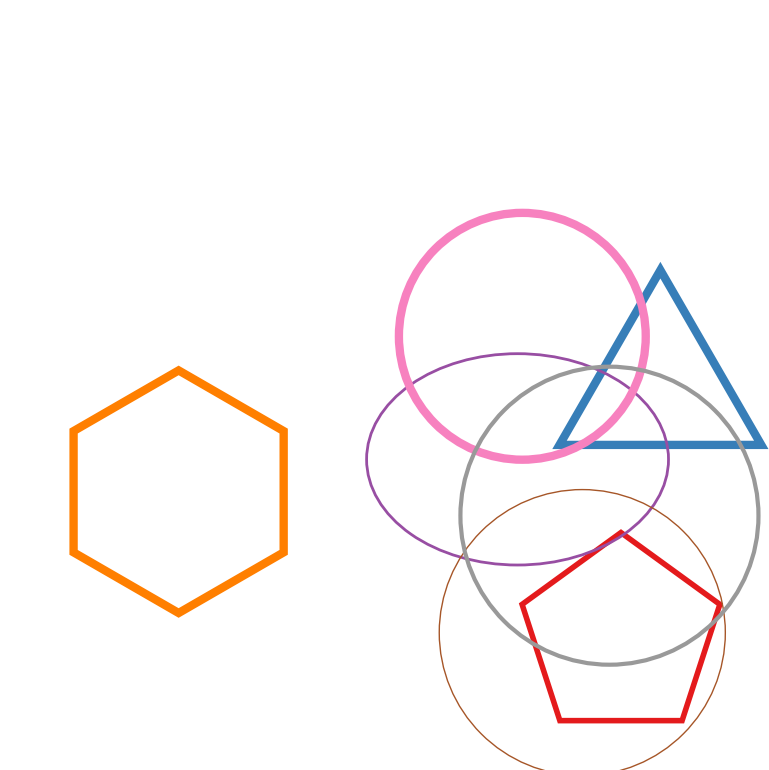[{"shape": "pentagon", "thickness": 2, "radius": 0.68, "center": [0.806, 0.173]}, {"shape": "triangle", "thickness": 3, "radius": 0.76, "center": [0.858, 0.498]}, {"shape": "oval", "thickness": 1, "radius": 0.98, "center": [0.672, 0.403]}, {"shape": "hexagon", "thickness": 3, "radius": 0.79, "center": [0.232, 0.361]}, {"shape": "circle", "thickness": 0.5, "radius": 0.93, "center": [0.756, 0.178]}, {"shape": "circle", "thickness": 3, "radius": 0.8, "center": [0.678, 0.563]}, {"shape": "circle", "thickness": 1.5, "radius": 0.97, "center": [0.791, 0.33]}]